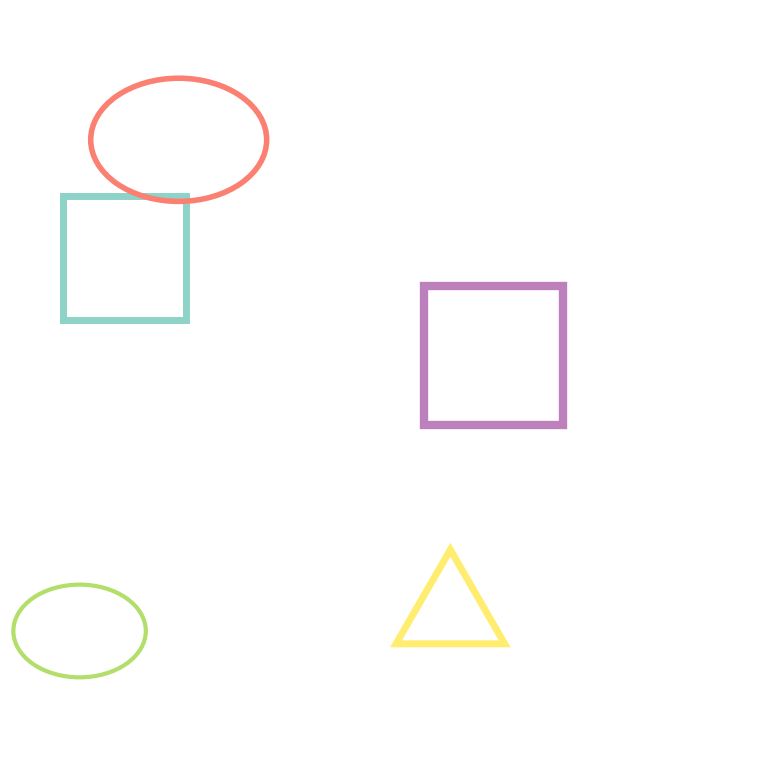[{"shape": "square", "thickness": 2.5, "radius": 0.4, "center": [0.162, 0.665]}, {"shape": "oval", "thickness": 2, "radius": 0.57, "center": [0.232, 0.818]}, {"shape": "oval", "thickness": 1.5, "radius": 0.43, "center": [0.103, 0.181]}, {"shape": "square", "thickness": 3, "radius": 0.45, "center": [0.641, 0.538]}, {"shape": "triangle", "thickness": 2.5, "radius": 0.41, "center": [0.585, 0.205]}]